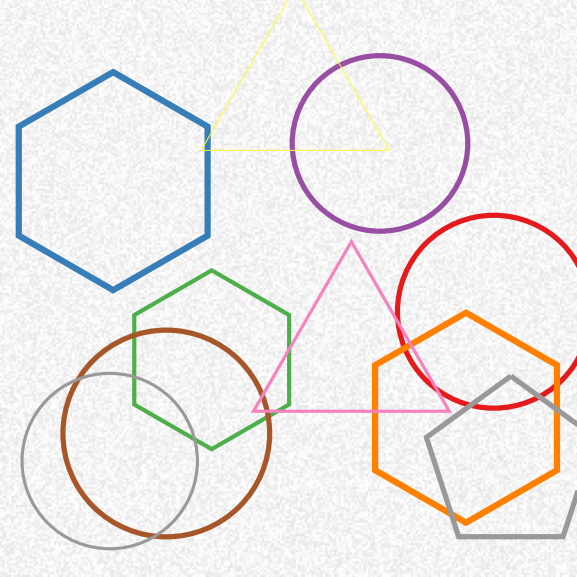[{"shape": "circle", "thickness": 2.5, "radius": 0.83, "center": [0.855, 0.459]}, {"shape": "hexagon", "thickness": 3, "radius": 0.94, "center": [0.196, 0.685]}, {"shape": "hexagon", "thickness": 2, "radius": 0.77, "center": [0.367, 0.376]}, {"shape": "circle", "thickness": 2.5, "radius": 0.76, "center": [0.658, 0.751]}, {"shape": "hexagon", "thickness": 3, "radius": 0.91, "center": [0.807, 0.276]}, {"shape": "triangle", "thickness": 0.5, "radius": 0.94, "center": [0.511, 0.833]}, {"shape": "circle", "thickness": 2.5, "radius": 0.89, "center": [0.288, 0.249]}, {"shape": "triangle", "thickness": 1.5, "radius": 0.98, "center": [0.608, 0.385]}, {"shape": "pentagon", "thickness": 2.5, "radius": 0.77, "center": [0.885, 0.194]}, {"shape": "circle", "thickness": 1.5, "radius": 0.76, "center": [0.19, 0.201]}]